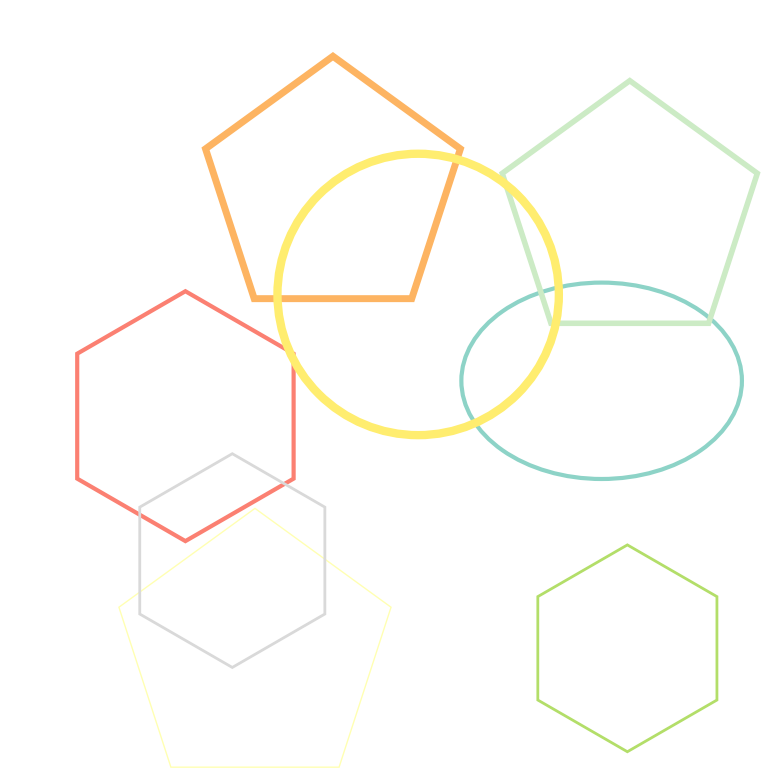[{"shape": "oval", "thickness": 1.5, "radius": 0.91, "center": [0.781, 0.505]}, {"shape": "pentagon", "thickness": 0.5, "radius": 0.93, "center": [0.331, 0.154]}, {"shape": "hexagon", "thickness": 1.5, "radius": 0.81, "center": [0.241, 0.46]}, {"shape": "pentagon", "thickness": 2.5, "radius": 0.87, "center": [0.432, 0.753]}, {"shape": "hexagon", "thickness": 1, "radius": 0.67, "center": [0.815, 0.158]}, {"shape": "hexagon", "thickness": 1, "radius": 0.69, "center": [0.302, 0.272]}, {"shape": "pentagon", "thickness": 2, "radius": 0.87, "center": [0.818, 0.721]}, {"shape": "circle", "thickness": 3, "radius": 0.91, "center": [0.543, 0.618]}]